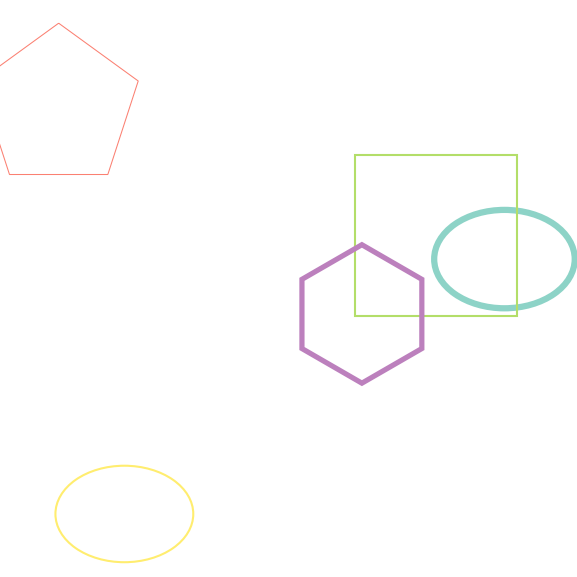[{"shape": "oval", "thickness": 3, "radius": 0.61, "center": [0.874, 0.55]}, {"shape": "pentagon", "thickness": 0.5, "radius": 0.72, "center": [0.102, 0.814]}, {"shape": "square", "thickness": 1, "radius": 0.7, "center": [0.755, 0.591]}, {"shape": "hexagon", "thickness": 2.5, "radius": 0.6, "center": [0.627, 0.456]}, {"shape": "oval", "thickness": 1, "radius": 0.6, "center": [0.215, 0.109]}]